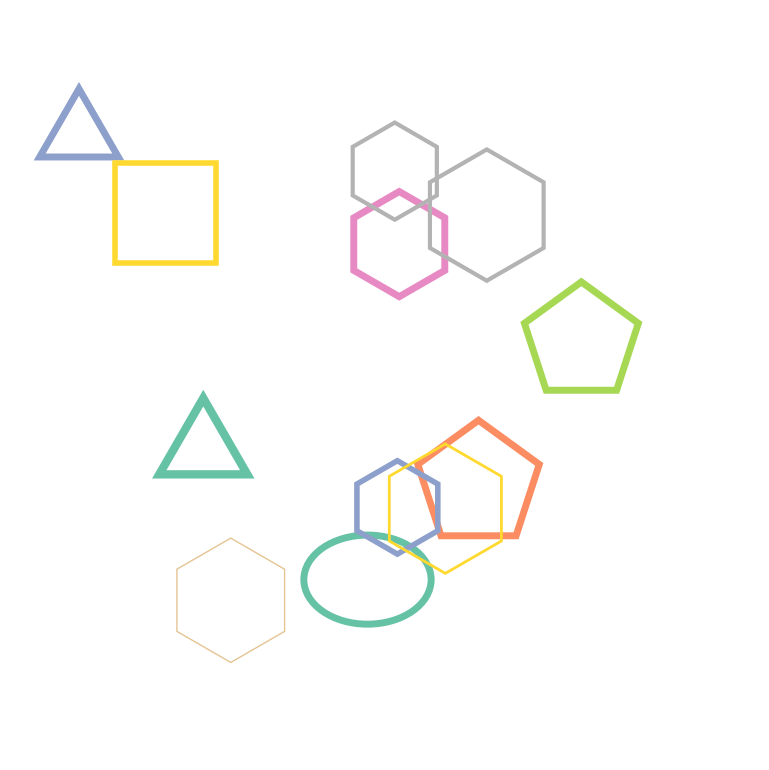[{"shape": "oval", "thickness": 2.5, "radius": 0.41, "center": [0.477, 0.247]}, {"shape": "triangle", "thickness": 3, "radius": 0.33, "center": [0.264, 0.417]}, {"shape": "pentagon", "thickness": 2.5, "radius": 0.41, "center": [0.621, 0.371]}, {"shape": "triangle", "thickness": 2.5, "radius": 0.29, "center": [0.103, 0.826]}, {"shape": "hexagon", "thickness": 2, "radius": 0.3, "center": [0.516, 0.341]}, {"shape": "hexagon", "thickness": 2.5, "radius": 0.34, "center": [0.519, 0.683]}, {"shape": "pentagon", "thickness": 2.5, "radius": 0.39, "center": [0.755, 0.556]}, {"shape": "hexagon", "thickness": 1, "radius": 0.42, "center": [0.578, 0.339]}, {"shape": "square", "thickness": 2, "radius": 0.33, "center": [0.215, 0.723]}, {"shape": "hexagon", "thickness": 0.5, "radius": 0.4, "center": [0.3, 0.22]}, {"shape": "hexagon", "thickness": 1.5, "radius": 0.32, "center": [0.513, 0.778]}, {"shape": "hexagon", "thickness": 1.5, "radius": 0.43, "center": [0.632, 0.721]}]